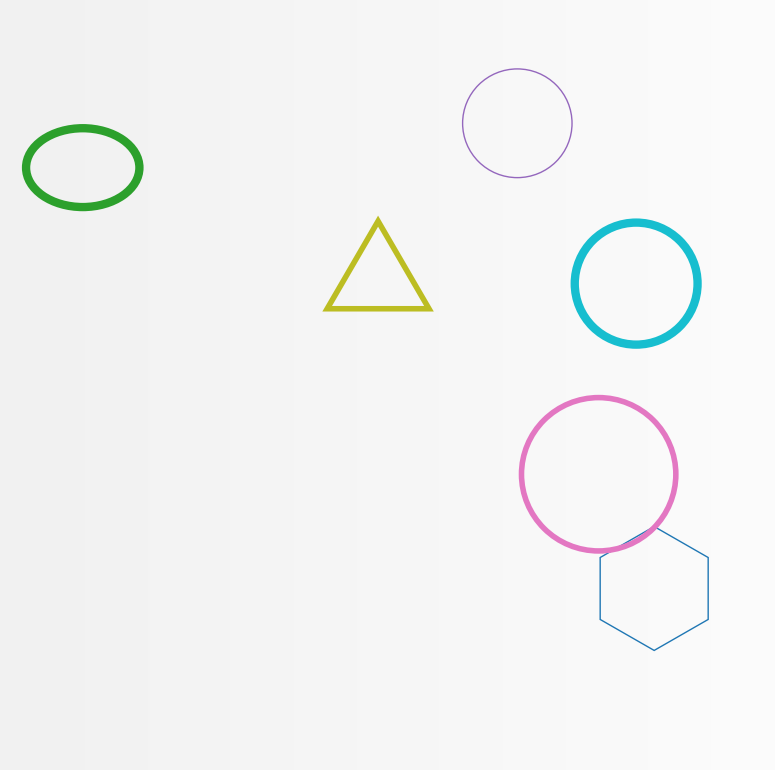[{"shape": "hexagon", "thickness": 0.5, "radius": 0.4, "center": [0.844, 0.236]}, {"shape": "oval", "thickness": 3, "radius": 0.37, "center": [0.107, 0.782]}, {"shape": "circle", "thickness": 0.5, "radius": 0.35, "center": [0.668, 0.84]}, {"shape": "circle", "thickness": 2, "radius": 0.5, "center": [0.772, 0.384]}, {"shape": "triangle", "thickness": 2, "radius": 0.38, "center": [0.488, 0.637]}, {"shape": "circle", "thickness": 3, "radius": 0.4, "center": [0.821, 0.632]}]